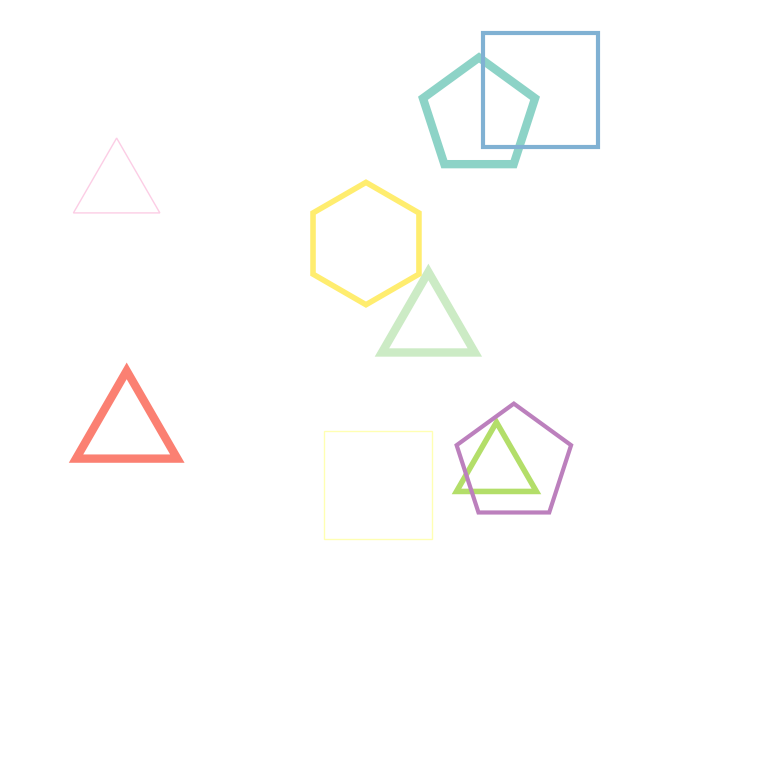[{"shape": "pentagon", "thickness": 3, "radius": 0.38, "center": [0.622, 0.849]}, {"shape": "square", "thickness": 0.5, "radius": 0.35, "center": [0.491, 0.37]}, {"shape": "triangle", "thickness": 3, "radius": 0.38, "center": [0.165, 0.442]}, {"shape": "square", "thickness": 1.5, "radius": 0.37, "center": [0.702, 0.883]}, {"shape": "triangle", "thickness": 2, "radius": 0.3, "center": [0.645, 0.392]}, {"shape": "triangle", "thickness": 0.5, "radius": 0.32, "center": [0.151, 0.756]}, {"shape": "pentagon", "thickness": 1.5, "radius": 0.39, "center": [0.667, 0.398]}, {"shape": "triangle", "thickness": 3, "radius": 0.35, "center": [0.556, 0.577]}, {"shape": "hexagon", "thickness": 2, "radius": 0.4, "center": [0.475, 0.684]}]